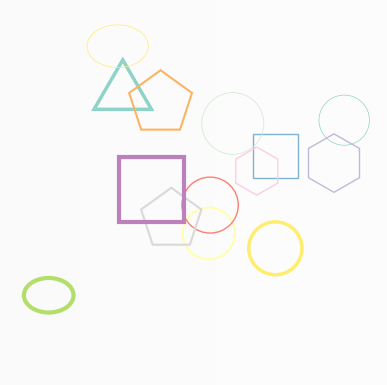[{"shape": "circle", "thickness": 0.5, "radius": 0.33, "center": [0.888, 0.688]}, {"shape": "triangle", "thickness": 2.5, "radius": 0.43, "center": [0.317, 0.759]}, {"shape": "circle", "thickness": 1.5, "radius": 0.34, "center": [0.539, 0.394]}, {"shape": "hexagon", "thickness": 1, "radius": 0.38, "center": [0.862, 0.576]}, {"shape": "circle", "thickness": 1, "radius": 0.36, "center": [0.542, 0.467]}, {"shape": "square", "thickness": 1, "radius": 0.29, "center": [0.711, 0.595]}, {"shape": "pentagon", "thickness": 1.5, "radius": 0.43, "center": [0.414, 0.732]}, {"shape": "oval", "thickness": 3, "radius": 0.32, "center": [0.126, 0.233]}, {"shape": "hexagon", "thickness": 1, "radius": 0.31, "center": [0.663, 0.556]}, {"shape": "pentagon", "thickness": 1.5, "radius": 0.41, "center": [0.442, 0.431]}, {"shape": "square", "thickness": 3, "radius": 0.42, "center": [0.391, 0.508]}, {"shape": "circle", "thickness": 0.5, "radius": 0.4, "center": [0.601, 0.679]}, {"shape": "circle", "thickness": 2.5, "radius": 0.34, "center": [0.711, 0.355]}, {"shape": "oval", "thickness": 0.5, "radius": 0.4, "center": [0.304, 0.88]}]